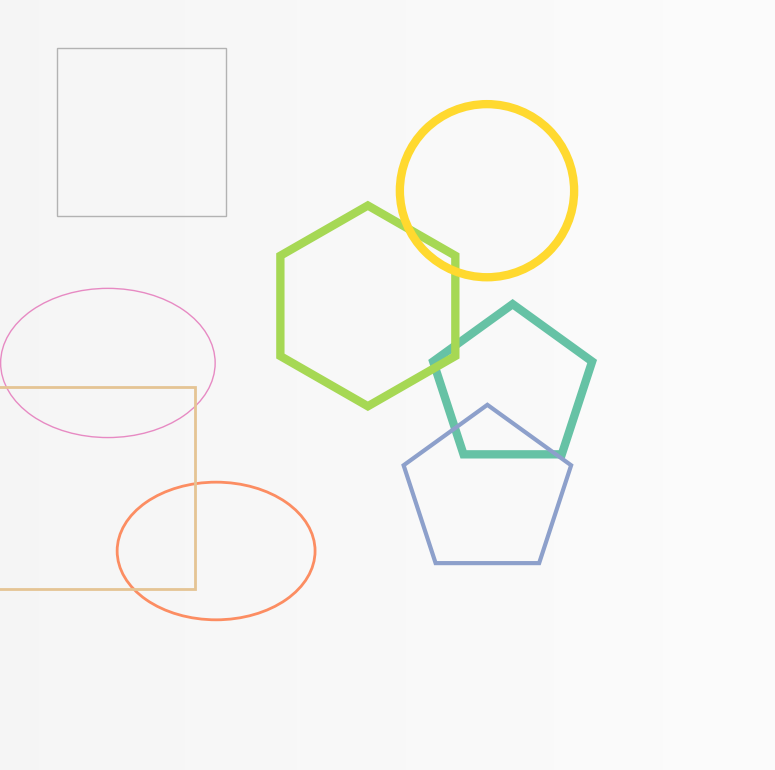[{"shape": "pentagon", "thickness": 3, "radius": 0.54, "center": [0.661, 0.497]}, {"shape": "oval", "thickness": 1, "radius": 0.64, "center": [0.279, 0.284]}, {"shape": "pentagon", "thickness": 1.5, "radius": 0.57, "center": [0.629, 0.361]}, {"shape": "oval", "thickness": 0.5, "radius": 0.69, "center": [0.139, 0.529]}, {"shape": "hexagon", "thickness": 3, "radius": 0.65, "center": [0.475, 0.603]}, {"shape": "circle", "thickness": 3, "radius": 0.56, "center": [0.628, 0.752]}, {"shape": "square", "thickness": 1, "radius": 0.66, "center": [0.12, 0.366]}, {"shape": "square", "thickness": 0.5, "radius": 0.54, "center": [0.182, 0.829]}]